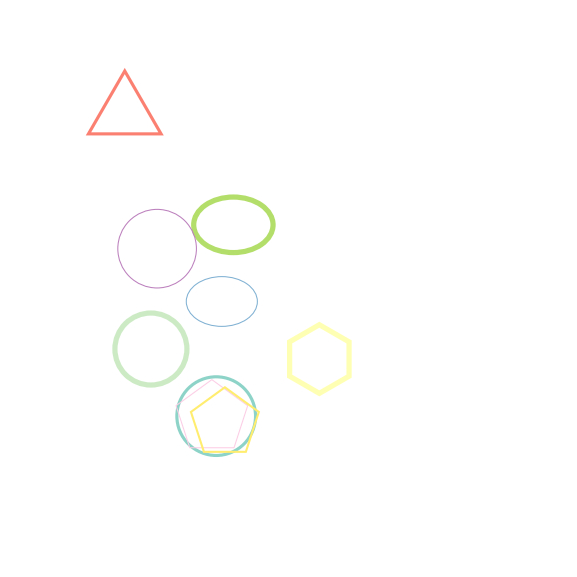[{"shape": "circle", "thickness": 1.5, "radius": 0.34, "center": [0.374, 0.279]}, {"shape": "hexagon", "thickness": 2.5, "radius": 0.3, "center": [0.553, 0.377]}, {"shape": "triangle", "thickness": 1.5, "radius": 0.36, "center": [0.216, 0.804]}, {"shape": "oval", "thickness": 0.5, "radius": 0.31, "center": [0.384, 0.477]}, {"shape": "oval", "thickness": 2.5, "radius": 0.34, "center": [0.404, 0.61]}, {"shape": "pentagon", "thickness": 0.5, "radius": 0.33, "center": [0.367, 0.277]}, {"shape": "circle", "thickness": 0.5, "radius": 0.34, "center": [0.272, 0.569]}, {"shape": "circle", "thickness": 2.5, "radius": 0.31, "center": [0.261, 0.395]}, {"shape": "pentagon", "thickness": 1, "radius": 0.31, "center": [0.389, 0.267]}]